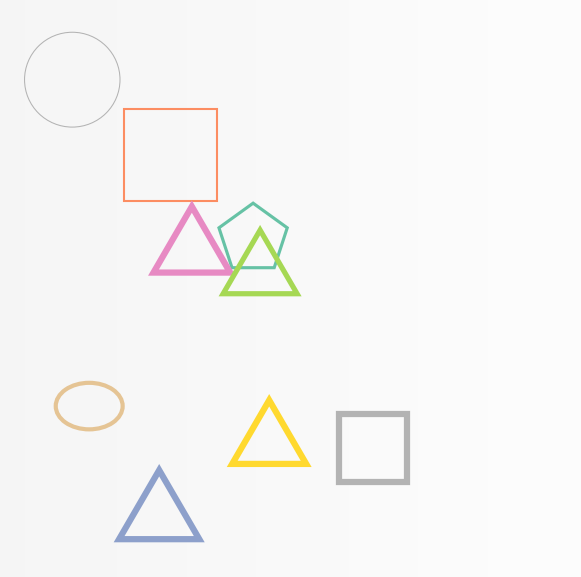[{"shape": "pentagon", "thickness": 1.5, "radius": 0.31, "center": [0.435, 0.586]}, {"shape": "square", "thickness": 1, "radius": 0.4, "center": [0.293, 0.731]}, {"shape": "triangle", "thickness": 3, "radius": 0.4, "center": [0.274, 0.105]}, {"shape": "triangle", "thickness": 3, "radius": 0.38, "center": [0.33, 0.565]}, {"shape": "triangle", "thickness": 2.5, "radius": 0.37, "center": [0.447, 0.527]}, {"shape": "triangle", "thickness": 3, "radius": 0.37, "center": [0.463, 0.233]}, {"shape": "oval", "thickness": 2, "radius": 0.29, "center": [0.153, 0.296]}, {"shape": "square", "thickness": 3, "radius": 0.29, "center": [0.641, 0.223]}, {"shape": "circle", "thickness": 0.5, "radius": 0.41, "center": [0.124, 0.861]}]